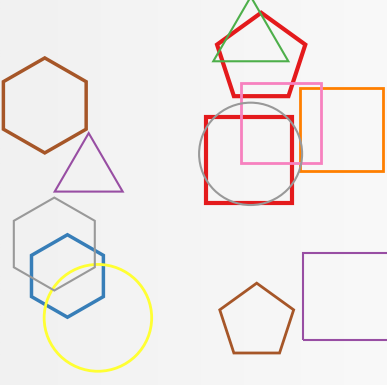[{"shape": "square", "thickness": 3, "radius": 0.56, "center": [0.642, 0.583]}, {"shape": "pentagon", "thickness": 3, "radius": 0.6, "center": [0.674, 0.847]}, {"shape": "hexagon", "thickness": 2.5, "radius": 0.54, "center": [0.174, 0.283]}, {"shape": "triangle", "thickness": 1.5, "radius": 0.56, "center": [0.647, 0.897]}, {"shape": "triangle", "thickness": 1.5, "radius": 0.51, "center": [0.229, 0.553]}, {"shape": "square", "thickness": 1.5, "radius": 0.56, "center": [0.894, 0.23]}, {"shape": "square", "thickness": 2, "radius": 0.54, "center": [0.881, 0.664]}, {"shape": "circle", "thickness": 2, "radius": 0.69, "center": [0.253, 0.174]}, {"shape": "pentagon", "thickness": 2, "radius": 0.5, "center": [0.662, 0.164]}, {"shape": "hexagon", "thickness": 2.5, "radius": 0.62, "center": [0.116, 0.726]}, {"shape": "square", "thickness": 2, "radius": 0.52, "center": [0.726, 0.68]}, {"shape": "hexagon", "thickness": 1.5, "radius": 0.6, "center": [0.14, 0.366]}, {"shape": "circle", "thickness": 1.5, "radius": 0.66, "center": [0.647, 0.6]}]